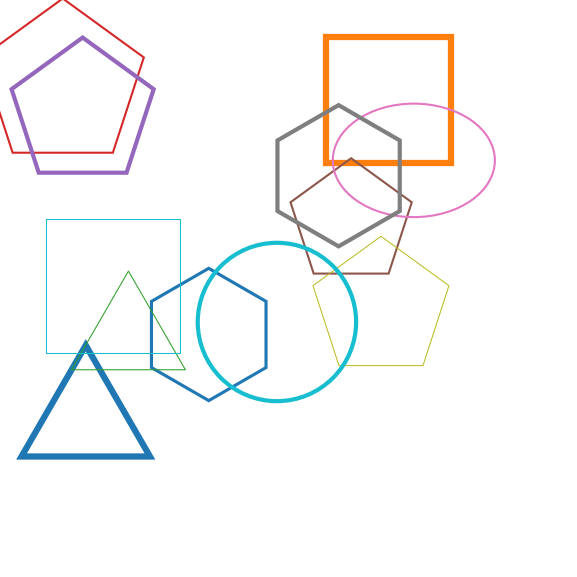[{"shape": "hexagon", "thickness": 1.5, "radius": 0.57, "center": [0.361, 0.42]}, {"shape": "triangle", "thickness": 3, "radius": 0.64, "center": [0.148, 0.273]}, {"shape": "square", "thickness": 3, "radius": 0.54, "center": [0.673, 0.826]}, {"shape": "triangle", "thickness": 0.5, "radius": 0.57, "center": [0.222, 0.416]}, {"shape": "pentagon", "thickness": 1, "radius": 0.74, "center": [0.109, 0.854]}, {"shape": "pentagon", "thickness": 2, "radius": 0.65, "center": [0.143, 0.805]}, {"shape": "pentagon", "thickness": 1, "radius": 0.55, "center": [0.608, 0.615]}, {"shape": "oval", "thickness": 1, "radius": 0.7, "center": [0.717, 0.721]}, {"shape": "hexagon", "thickness": 2, "radius": 0.61, "center": [0.586, 0.695]}, {"shape": "pentagon", "thickness": 0.5, "radius": 0.62, "center": [0.66, 0.466]}, {"shape": "square", "thickness": 0.5, "radius": 0.58, "center": [0.195, 0.504]}, {"shape": "circle", "thickness": 2, "radius": 0.69, "center": [0.48, 0.442]}]